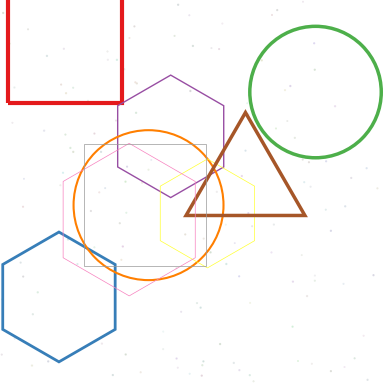[{"shape": "square", "thickness": 3, "radius": 0.74, "center": [0.168, 0.88]}, {"shape": "hexagon", "thickness": 2, "radius": 0.84, "center": [0.153, 0.229]}, {"shape": "circle", "thickness": 2.5, "radius": 0.85, "center": [0.82, 0.761]}, {"shape": "hexagon", "thickness": 1, "radius": 0.8, "center": [0.443, 0.646]}, {"shape": "circle", "thickness": 1.5, "radius": 0.97, "center": [0.386, 0.467]}, {"shape": "hexagon", "thickness": 0.5, "radius": 0.71, "center": [0.539, 0.446]}, {"shape": "triangle", "thickness": 2.5, "radius": 0.89, "center": [0.638, 0.529]}, {"shape": "hexagon", "thickness": 0.5, "radius": 0.99, "center": [0.336, 0.43]}, {"shape": "square", "thickness": 0.5, "radius": 0.79, "center": [0.378, 0.467]}]